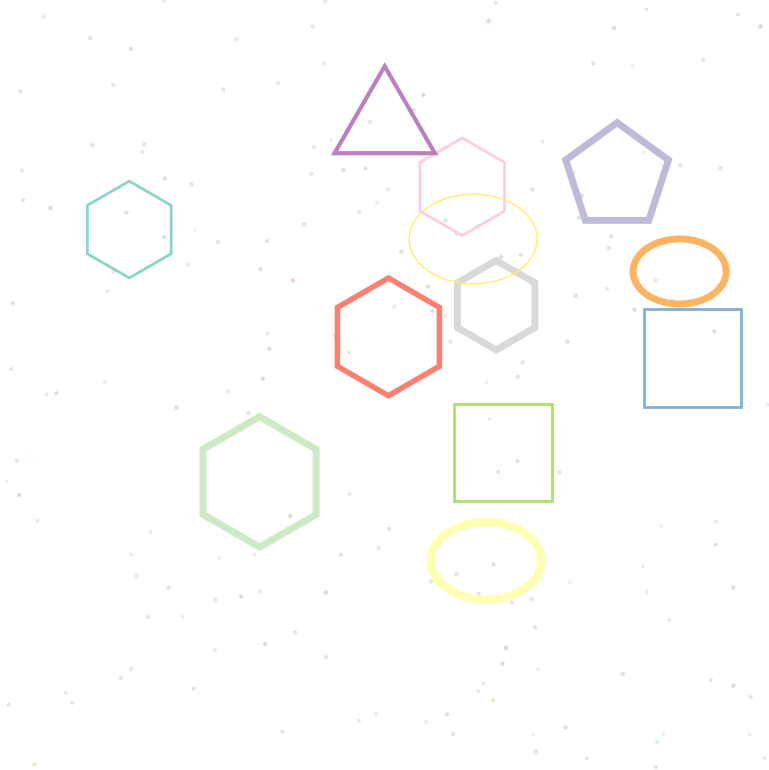[{"shape": "hexagon", "thickness": 1, "radius": 0.31, "center": [0.168, 0.702]}, {"shape": "oval", "thickness": 3, "radius": 0.36, "center": [0.631, 0.272]}, {"shape": "pentagon", "thickness": 2.5, "radius": 0.35, "center": [0.801, 0.771]}, {"shape": "hexagon", "thickness": 2, "radius": 0.38, "center": [0.504, 0.562]}, {"shape": "square", "thickness": 1, "radius": 0.32, "center": [0.899, 0.535]}, {"shape": "oval", "thickness": 2.5, "radius": 0.3, "center": [0.883, 0.647]}, {"shape": "square", "thickness": 1, "radius": 0.32, "center": [0.654, 0.413]}, {"shape": "hexagon", "thickness": 1, "radius": 0.32, "center": [0.6, 0.757]}, {"shape": "hexagon", "thickness": 2.5, "radius": 0.29, "center": [0.644, 0.604]}, {"shape": "triangle", "thickness": 1.5, "radius": 0.38, "center": [0.5, 0.839]}, {"shape": "hexagon", "thickness": 2.5, "radius": 0.42, "center": [0.337, 0.374]}, {"shape": "oval", "thickness": 0.5, "radius": 0.42, "center": [0.614, 0.69]}]